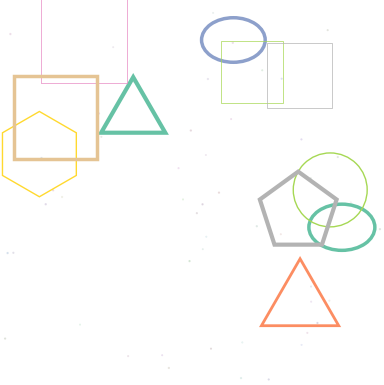[{"shape": "oval", "thickness": 2.5, "radius": 0.43, "center": [0.888, 0.41]}, {"shape": "triangle", "thickness": 3, "radius": 0.48, "center": [0.346, 0.703]}, {"shape": "triangle", "thickness": 2, "radius": 0.58, "center": [0.779, 0.212]}, {"shape": "oval", "thickness": 2.5, "radius": 0.41, "center": [0.606, 0.896]}, {"shape": "square", "thickness": 0.5, "radius": 0.56, "center": [0.218, 0.896]}, {"shape": "square", "thickness": 0.5, "radius": 0.4, "center": [0.654, 0.813]}, {"shape": "circle", "thickness": 1, "radius": 0.48, "center": [0.858, 0.507]}, {"shape": "hexagon", "thickness": 1, "radius": 0.55, "center": [0.102, 0.6]}, {"shape": "square", "thickness": 2.5, "radius": 0.54, "center": [0.145, 0.695]}, {"shape": "square", "thickness": 0.5, "radius": 0.42, "center": [0.778, 0.804]}, {"shape": "pentagon", "thickness": 3, "radius": 0.52, "center": [0.775, 0.449]}]